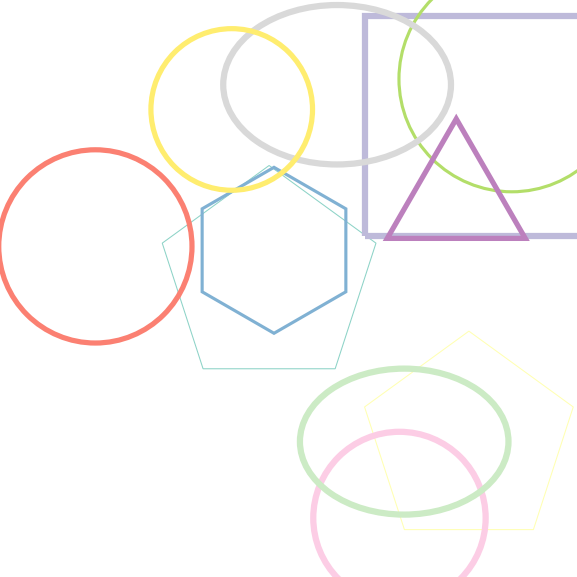[{"shape": "pentagon", "thickness": 0.5, "radius": 0.97, "center": [0.466, 0.518]}, {"shape": "pentagon", "thickness": 0.5, "radius": 0.95, "center": [0.812, 0.236]}, {"shape": "square", "thickness": 3, "radius": 0.95, "center": [0.823, 0.781]}, {"shape": "circle", "thickness": 2.5, "radius": 0.84, "center": [0.165, 0.572]}, {"shape": "hexagon", "thickness": 1.5, "radius": 0.72, "center": [0.474, 0.566]}, {"shape": "circle", "thickness": 1.5, "radius": 0.98, "center": [0.886, 0.862]}, {"shape": "circle", "thickness": 3, "radius": 0.75, "center": [0.692, 0.102]}, {"shape": "oval", "thickness": 3, "radius": 0.99, "center": [0.584, 0.852]}, {"shape": "triangle", "thickness": 2.5, "radius": 0.69, "center": [0.79, 0.655]}, {"shape": "oval", "thickness": 3, "radius": 0.9, "center": [0.7, 0.234]}, {"shape": "circle", "thickness": 2.5, "radius": 0.7, "center": [0.401, 0.81]}]